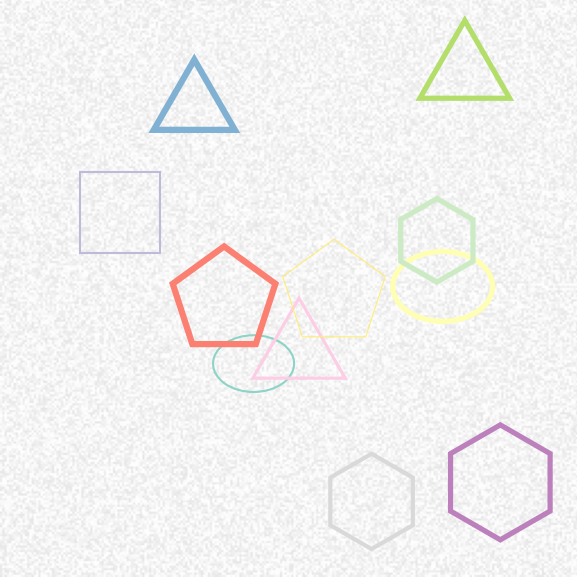[{"shape": "oval", "thickness": 1, "radius": 0.35, "center": [0.439, 0.37]}, {"shape": "oval", "thickness": 2.5, "radius": 0.43, "center": [0.767, 0.503]}, {"shape": "square", "thickness": 1, "radius": 0.35, "center": [0.208, 0.631]}, {"shape": "pentagon", "thickness": 3, "radius": 0.47, "center": [0.388, 0.479]}, {"shape": "triangle", "thickness": 3, "radius": 0.4, "center": [0.336, 0.815]}, {"shape": "triangle", "thickness": 2.5, "radius": 0.45, "center": [0.805, 0.874]}, {"shape": "triangle", "thickness": 1.5, "radius": 0.46, "center": [0.518, 0.39]}, {"shape": "hexagon", "thickness": 2, "radius": 0.41, "center": [0.643, 0.131]}, {"shape": "hexagon", "thickness": 2.5, "radius": 0.5, "center": [0.866, 0.164]}, {"shape": "hexagon", "thickness": 2.5, "radius": 0.36, "center": [0.756, 0.583]}, {"shape": "pentagon", "thickness": 0.5, "radius": 0.47, "center": [0.578, 0.491]}]